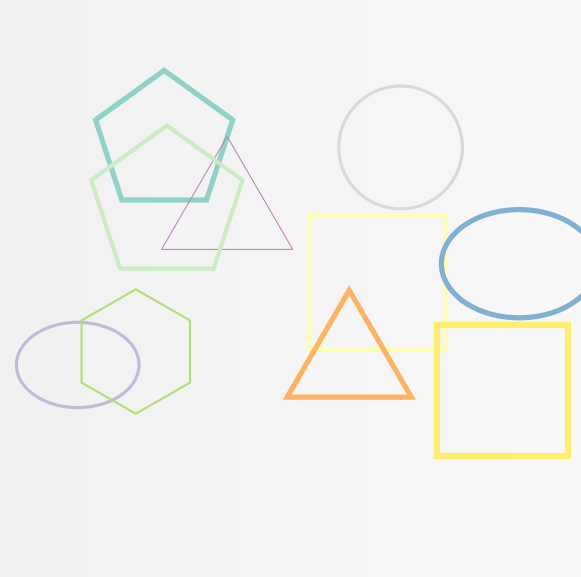[{"shape": "pentagon", "thickness": 2.5, "radius": 0.62, "center": [0.282, 0.753]}, {"shape": "square", "thickness": 2, "radius": 0.58, "center": [0.649, 0.51]}, {"shape": "oval", "thickness": 1.5, "radius": 0.53, "center": [0.134, 0.367]}, {"shape": "oval", "thickness": 2.5, "radius": 0.67, "center": [0.893, 0.542]}, {"shape": "triangle", "thickness": 2.5, "radius": 0.62, "center": [0.601, 0.373]}, {"shape": "hexagon", "thickness": 1, "radius": 0.54, "center": [0.234, 0.39]}, {"shape": "circle", "thickness": 1.5, "radius": 0.53, "center": [0.689, 0.744]}, {"shape": "triangle", "thickness": 0.5, "radius": 0.65, "center": [0.391, 0.632]}, {"shape": "pentagon", "thickness": 2, "radius": 0.68, "center": [0.287, 0.645]}, {"shape": "square", "thickness": 3, "radius": 0.56, "center": [0.865, 0.323]}]